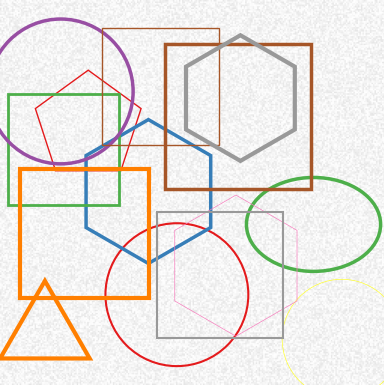[{"shape": "pentagon", "thickness": 1, "radius": 0.72, "center": [0.229, 0.673]}, {"shape": "circle", "thickness": 1.5, "radius": 0.93, "center": [0.459, 0.235]}, {"shape": "hexagon", "thickness": 2.5, "radius": 0.93, "center": [0.385, 0.502]}, {"shape": "oval", "thickness": 2.5, "radius": 0.87, "center": [0.814, 0.417]}, {"shape": "square", "thickness": 2, "radius": 0.72, "center": [0.165, 0.612]}, {"shape": "circle", "thickness": 2.5, "radius": 0.94, "center": [0.158, 0.762]}, {"shape": "triangle", "thickness": 3, "radius": 0.67, "center": [0.117, 0.136]}, {"shape": "square", "thickness": 3, "radius": 0.84, "center": [0.219, 0.393]}, {"shape": "circle", "thickness": 0.5, "radius": 0.77, "center": [0.888, 0.12]}, {"shape": "square", "thickness": 1, "radius": 0.76, "center": [0.416, 0.775]}, {"shape": "square", "thickness": 2.5, "radius": 0.94, "center": [0.618, 0.698]}, {"shape": "hexagon", "thickness": 0.5, "radius": 0.92, "center": [0.613, 0.31]}, {"shape": "square", "thickness": 1.5, "radius": 0.82, "center": [0.571, 0.285]}, {"shape": "hexagon", "thickness": 3, "radius": 0.82, "center": [0.624, 0.745]}]